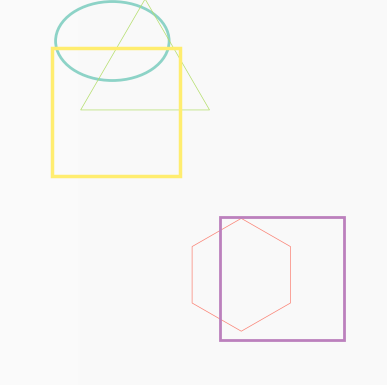[{"shape": "oval", "thickness": 2, "radius": 0.73, "center": [0.29, 0.893]}, {"shape": "hexagon", "thickness": 0.5, "radius": 0.73, "center": [0.623, 0.286]}, {"shape": "triangle", "thickness": 0.5, "radius": 0.96, "center": [0.374, 0.81]}, {"shape": "square", "thickness": 2, "radius": 0.8, "center": [0.728, 0.277]}, {"shape": "square", "thickness": 2.5, "radius": 0.83, "center": [0.3, 0.709]}]